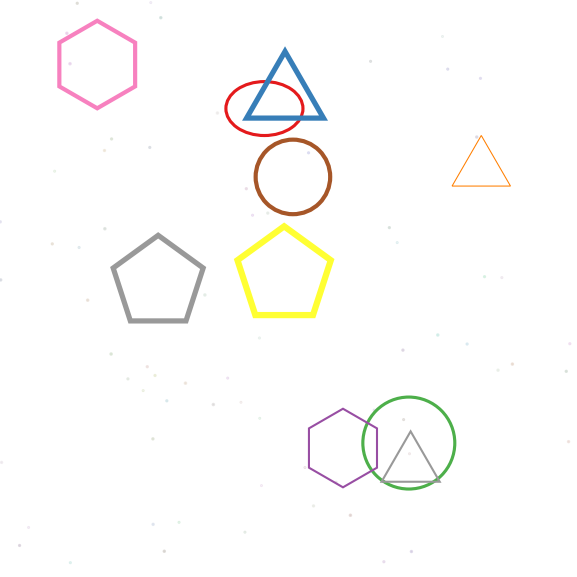[{"shape": "oval", "thickness": 1.5, "radius": 0.33, "center": [0.458, 0.811]}, {"shape": "triangle", "thickness": 2.5, "radius": 0.38, "center": [0.494, 0.833]}, {"shape": "circle", "thickness": 1.5, "radius": 0.4, "center": [0.708, 0.232]}, {"shape": "hexagon", "thickness": 1, "radius": 0.34, "center": [0.594, 0.223]}, {"shape": "triangle", "thickness": 0.5, "radius": 0.29, "center": [0.833, 0.706]}, {"shape": "pentagon", "thickness": 3, "radius": 0.42, "center": [0.492, 0.522]}, {"shape": "circle", "thickness": 2, "radius": 0.32, "center": [0.507, 0.693]}, {"shape": "hexagon", "thickness": 2, "radius": 0.38, "center": [0.168, 0.887]}, {"shape": "triangle", "thickness": 1, "radius": 0.29, "center": [0.711, 0.194]}, {"shape": "pentagon", "thickness": 2.5, "radius": 0.41, "center": [0.274, 0.51]}]